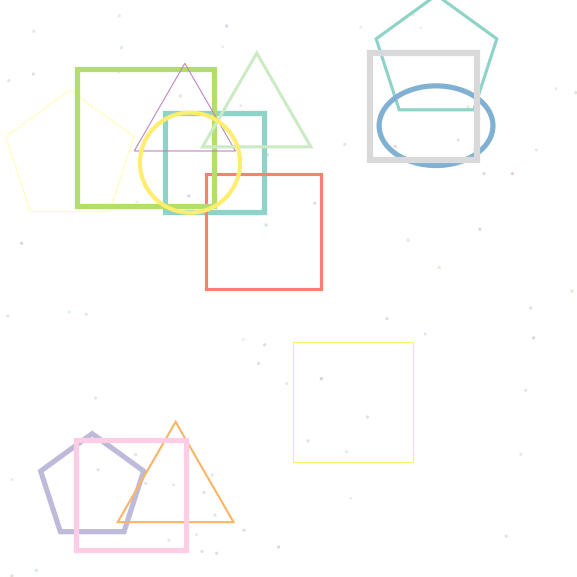[{"shape": "pentagon", "thickness": 1.5, "radius": 0.55, "center": [0.756, 0.898]}, {"shape": "square", "thickness": 2.5, "radius": 0.43, "center": [0.371, 0.717]}, {"shape": "pentagon", "thickness": 0.5, "radius": 0.58, "center": [0.121, 0.727]}, {"shape": "pentagon", "thickness": 2.5, "radius": 0.47, "center": [0.16, 0.154]}, {"shape": "square", "thickness": 1.5, "radius": 0.5, "center": [0.456, 0.598]}, {"shape": "oval", "thickness": 2.5, "radius": 0.49, "center": [0.755, 0.781]}, {"shape": "triangle", "thickness": 1, "radius": 0.58, "center": [0.304, 0.153]}, {"shape": "square", "thickness": 2.5, "radius": 0.59, "center": [0.253, 0.761]}, {"shape": "square", "thickness": 2.5, "radius": 0.47, "center": [0.227, 0.142]}, {"shape": "square", "thickness": 3, "radius": 0.46, "center": [0.733, 0.815]}, {"shape": "triangle", "thickness": 0.5, "radius": 0.51, "center": [0.32, 0.788]}, {"shape": "triangle", "thickness": 1.5, "radius": 0.54, "center": [0.445, 0.799]}, {"shape": "square", "thickness": 0.5, "radius": 0.52, "center": [0.611, 0.303]}, {"shape": "circle", "thickness": 2, "radius": 0.43, "center": [0.329, 0.717]}]